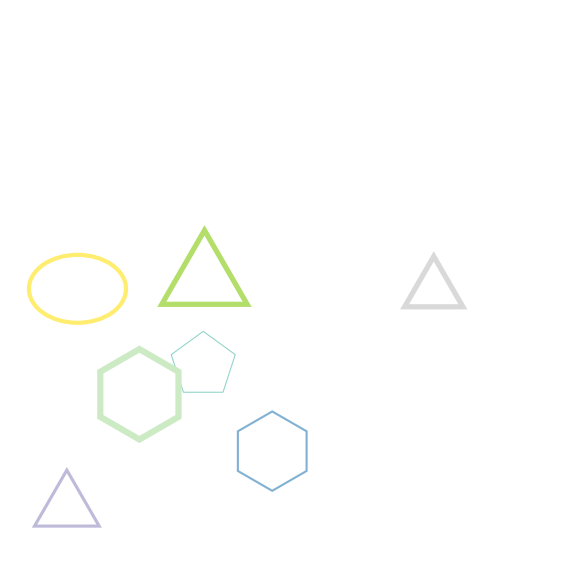[{"shape": "pentagon", "thickness": 0.5, "radius": 0.29, "center": [0.352, 0.367]}, {"shape": "triangle", "thickness": 1.5, "radius": 0.32, "center": [0.116, 0.12]}, {"shape": "hexagon", "thickness": 1, "radius": 0.34, "center": [0.471, 0.218]}, {"shape": "triangle", "thickness": 2.5, "radius": 0.43, "center": [0.354, 0.515]}, {"shape": "triangle", "thickness": 2.5, "radius": 0.29, "center": [0.751, 0.497]}, {"shape": "hexagon", "thickness": 3, "radius": 0.39, "center": [0.241, 0.316]}, {"shape": "oval", "thickness": 2, "radius": 0.42, "center": [0.134, 0.499]}]